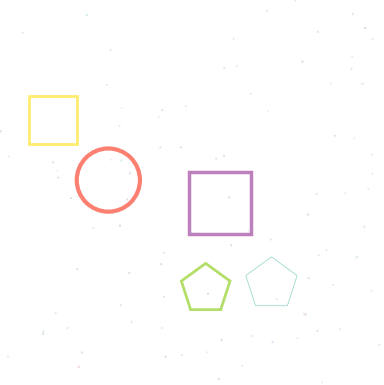[{"shape": "pentagon", "thickness": 0.5, "radius": 0.35, "center": [0.705, 0.263]}, {"shape": "circle", "thickness": 3, "radius": 0.41, "center": [0.281, 0.532]}, {"shape": "pentagon", "thickness": 2, "radius": 0.33, "center": [0.534, 0.249]}, {"shape": "square", "thickness": 2.5, "radius": 0.4, "center": [0.571, 0.472]}, {"shape": "square", "thickness": 2, "radius": 0.31, "center": [0.138, 0.688]}]